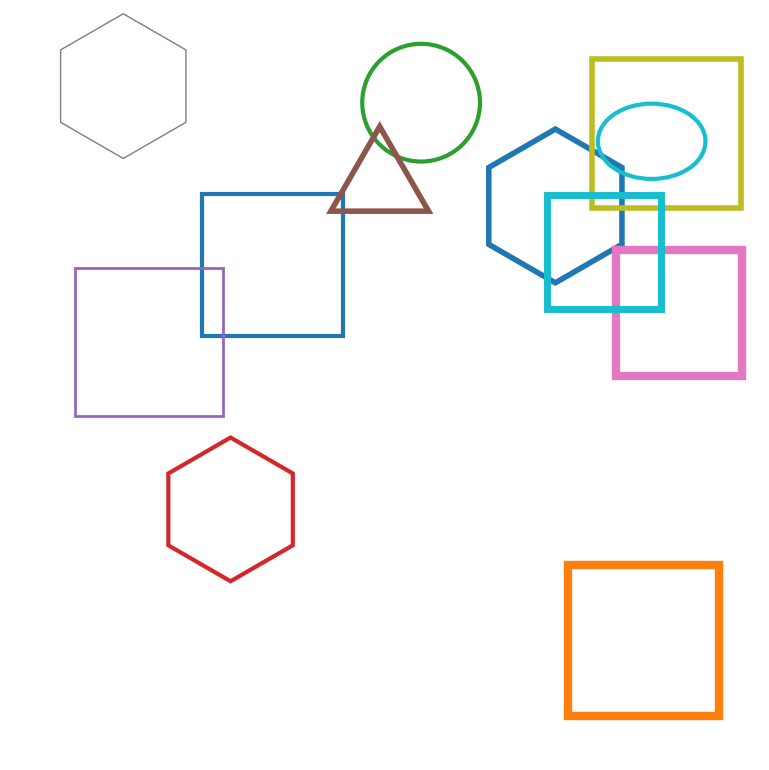[{"shape": "square", "thickness": 1.5, "radius": 0.46, "center": [0.354, 0.656]}, {"shape": "hexagon", "thickness": 2, "radius": 0.5, "center": [0.721, 0.733]}, {"shape": "square", "thickness": 3, "radius": 0.49, "center": [0.836, 0.168]}, {"shape": "circle", "thickness": 1.5, "radius": 0.38, "center": [0.547, 0.867]}, {"shape": "hexagon", "thickness": 1.5, "radius": 0.47, "center": [0.299, 0.338]}, {"shape": "square", "thickness": 1, "radius": 0.48, "center": [0.194, 0.556]}, {"shape": "triangle", "thickness": 2, "radius": 0.37, "center": [0.493, 0.762]}, {"shape": "square", "thickness": 3, "radius": 0.41, "center": [0.882, 0.594]}, {"shape": "hexagon", "thickness": 0.5, "radius": 0.47, "center": [0.16, 0.888]}, {"shape": "square", "thickness": 2, "radius": 0.48, "center": [0.866, 0.826]}, {"shape": "oval", "thickness": 1.5, "radius": 0.35, "center": [0.846, 0.816]}, {"shape": "square", "thickness": 2.5, "radius": 0.37, "center": [0.785, 0.672]}]